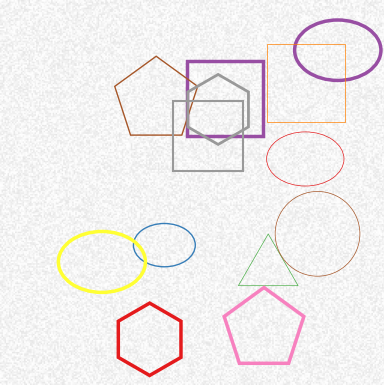[{"shape": "hexagon", "thickness": 2.5, "radius": 0.47, "center": [0.389, 0.119]}, {"shape": "oval", "thickness": 0.5, "radius": 0.5, "center": [0.793, 0.587]}, {"shape": "oval", "thickness": 1, "radius": 0.4, "center": [0.427, 0.363]}, {"shape": "triangle", "thickness": 0.5, "radius": 0.45, "center": [0.697, 0.303]}, {"shape": "square", "thickness": 2.5, "radius": 0.49, "center": [0.584, 0.744]}, {"shape": "oval", "thickness": 2.5, "radius": 0.56, "center": [0.877, 0.87]}, {"shape": "square", "thickness": 0.5, "radius": 0.5, "center": [0.795, 0.784]}, {"shape": "oval", "thickness": 2.5, "radius": 0.57, "center": [0.265, 0.32]}, {"shape": "pentagon", "thickness": 1, "radius": 0.57, "center": [0.406, 0.741]}, {"shape": "circle", "thickness": 0.5, "radius": 0.55, "center": [0.825, 0.393]}, {"shape": "pentagon", "thickness": 2.5, "radius": 0.54, "center": [0.686, 0.144]}, {"shape": "hexagon", "thickness": 2, "radius": 0.45, "center": [0.567, 0.716]}, {"shape": "square", "thickness": 1.5, "radius": 0.46, "center": [0.54, 0.647]}]